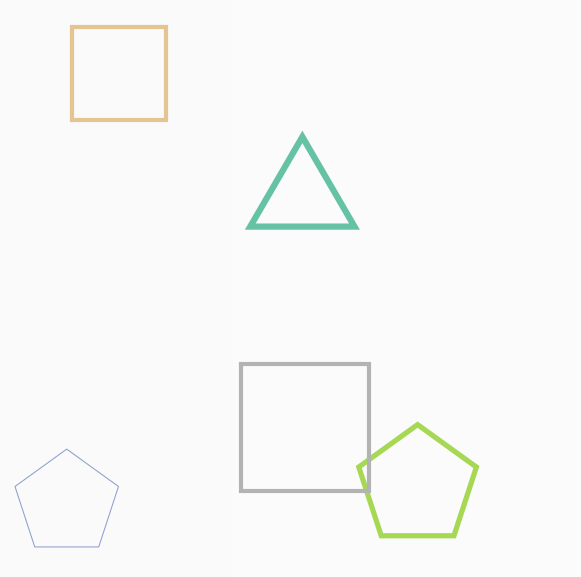[{"shape": "triangle", "thickness": 3, "radius": 0.52, "center": [0.52, 0.659]}, {"shape": "pentagon", "thickness": 0.5, "radius": 0.47, "center": [0.115, 0.128]}, {"shape": "pentagon", "thickness": 2.5, "radius": 0.53, "center": [0.718, 0.157]}, {"shape": "square", "thickness": 2, "radius": 0.41, "center": [0.204, 0.872]}, {"shape": "square", "thickness": 2, "radius": 0.55, "center": [0.524, 0.259]}]